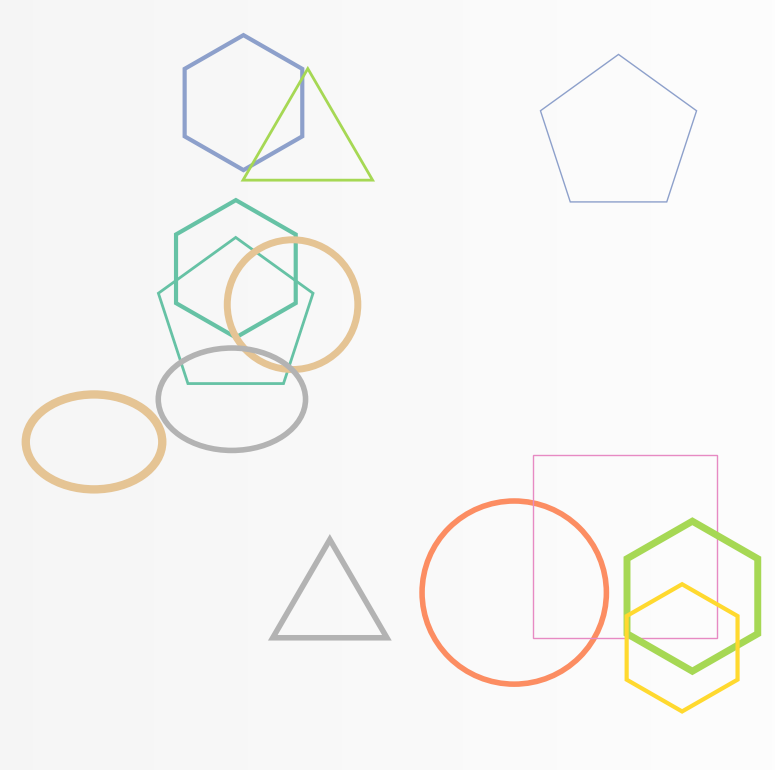[{"shape": "pentagon", "thickness": 1, "radius": 0.52, "center": [0.304, 0.587]}, {"shape": "hexagon", "thickness": 1.5, "radius": 0.45, "center": [0.304, 0.651]}, {"shape": "circle", "thickness": 2, "radius": 0.59, "center": [0.664, 0.23]}, {"shape": "hexagon", "thickness": 1.5, "radius": 0.44, "center": [0.314, 0.867]}, {"shape": "pentagon", "thickness": 0.5, "radius": 0.53, "center": [0.798, 0.823]}, {"shape": "square", "thickness": 0.5, "radius": 0.59, "center": [0.807, 0.29]}, {"shape": "triangle", "thickness": 1, "radius": 0.48, "center": [0.397, 0.814]}, {"shape": "hexagon", "thickness": 2.5, "radius": 0.49, "center": [0.893, 0.226]}, {"shape": "hexagon", "thickness": 1.5, "radius": 0.41, "center": [0.88, 0.159]}, {"shape": "oval", "thickness": 3, "radius": 0.44, "center": [0.121, 0.426]}, {"shape": "circle", "thickness": 2.5, "radius": 0.42, "center": [0.377, 0.604]}, {"shape": "oval", "thickness": 2, "radius": 0.48, "center": [0.299, 0.482]}, {"shape": "triangle", "thickness": 2, "radius": 0.43, "center": [0.426, 0.214]}]